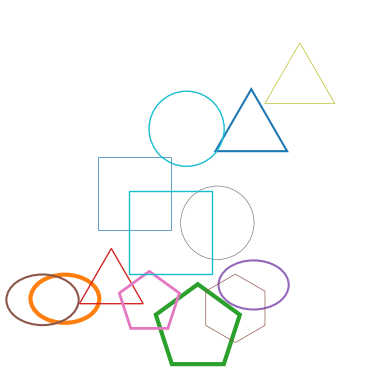[{"shape": "triangle", "thickness": 1.5, "radius": 0.54, "center": [0.653, 0.661]}, {"shape": "square", "thickness": 0.5, "radius": 0.47, "center": [0.35, 0.496]}, {"shape": "oval", "thickness": 3, "radius": 0.45, "center": [0.169, 0.224]}, {"shape": "pentagon", "thickness": 3, "radius": 0.57, "center": [0.514, 0.147]}, {"shape": "triangle", "thickness": 1, "radius": 0.48, "center": [0.289, 0.259]}, {"shape": "oval", "thickness": 1.5, "radius": 0.46, "center": [0.659, 0.26]}, {"shape": "oval", "thickness": 1.5, "radius": 0.47, "center": [0.11, 0.221]}, {"shape": "hexagon", "thickness": 0.5, "radius": 0.44, "center": [0.611, 0.199]}, {"shape": "pentagon", "thickness": 2, "radius": 0.41, "center": [0.388, 0.213]}, {"shape": "circle", "thickness": 0.5, "radius": 0.48, "center": [0.565, 0.421]}, {"shape": "triangle", "thickness": 0.5, "radius": 0.53, "center": [0.779, 0.783]}, {"shape": "square", "thickness": 1, "radius": 0.54, "center": [0.442, 0.396]}, {"shape": "circle", "thickness": 1, "radius": 0.49, "center": [0.485, 0.666]}]